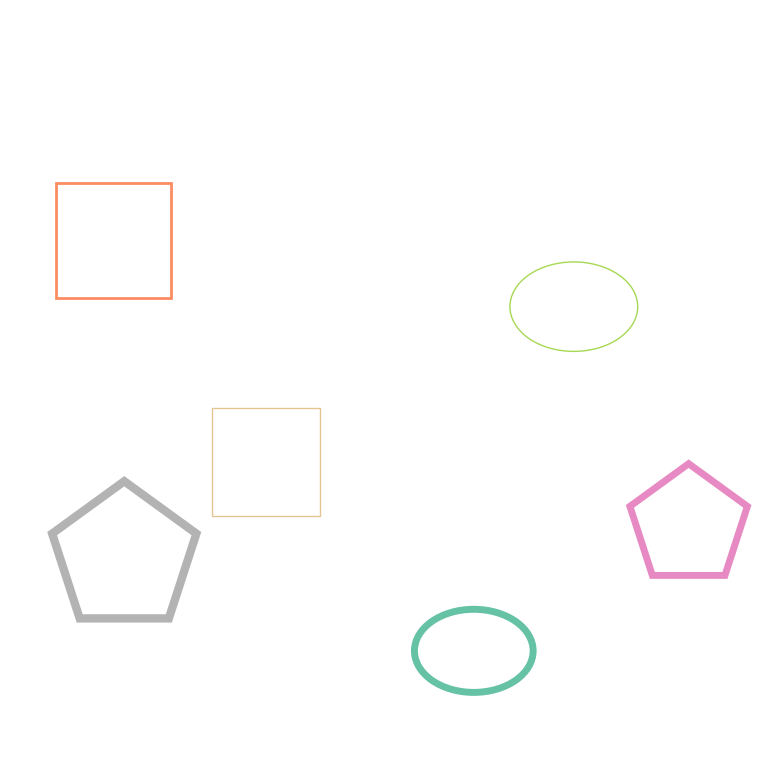[{"shape": "oval", "thickness": 2.5, "radius": 0.39, "center": [0.615, 0.155]}, {"shape": "square", "thickness": 1, "radius": 0.37, "center": [0.147, 0.688]}, {"shape": "pentagon", "thickness": 2.5, "radius": 0.4, "center": [0.894, 0.318]}, {"shape": "oval", "thickness": 0.5, "radius": 0.41, "center": [0.745, 0.602]}, {"shape": "square", "thickness": 0.5, "radius": 0.35, "center": [0.346, 0.4]}, {"shape": "pentagon", "thickness": 3, "radius": 0.49, "center": [0.161, 0.277]}]